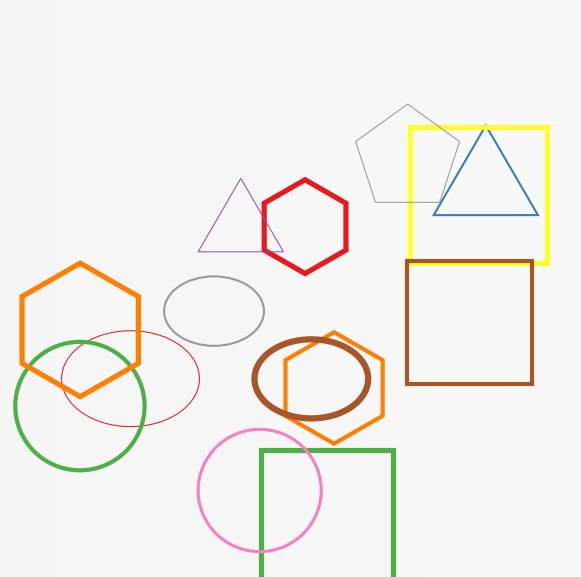[{"shape": "hexagon", "thickness": 2.5, "radius": 0.41, "center": [0.525, 0.607]}, {"shape": "oval", "thickness": 0.5, "radius": 0.59, "center": [0.225, 0.343]}, {"shape": "triangle", "thickness": 1, "radius": 0.52, "center": [0.836, 0.678]}, {"shape": "circle", "thickness": 2, "radius": 0.56, "center": [0.138, 0.296]}, {"shape": "square", "thickness": 2.5, "radius": 0.57, "center": [0.562, 0.106]}, {"shape": "triangle", "thickness": 0.5, "radius": 0.42, "center": [0.414, 0.605]}, {"shape": "hexagon", "thickness": 2.5, "radius": 0.58, "center": [0.138, 0.428]}, {"shape": "hexagon", "thickness": 2, "radius": 0.48, "center": [0.575, 0.327]}, {"shape": "square", "thickness": 2.5, "radius": 0.59, "center": [0.824, 0.662]}, {"shape": "square", "thickness": 2, "radius": 0.54, "center": [0.808, 0.441]}, {"shape": "oval", "thickness": 3, "radius": 0.49, "center": [0.536, 0.343]}, {"shape": "circle", "thickness": 1.5, "radius": 0.53, "center": [0.447, 0.15]}, {"shape": "oval", "thickness": 1, "radius": 0.43, "center": [0.368, 0.46]}, {"shape": "pentagon", "thickness": 0.5, "radius": 0.47, "center": [0.701, 0.725]}]